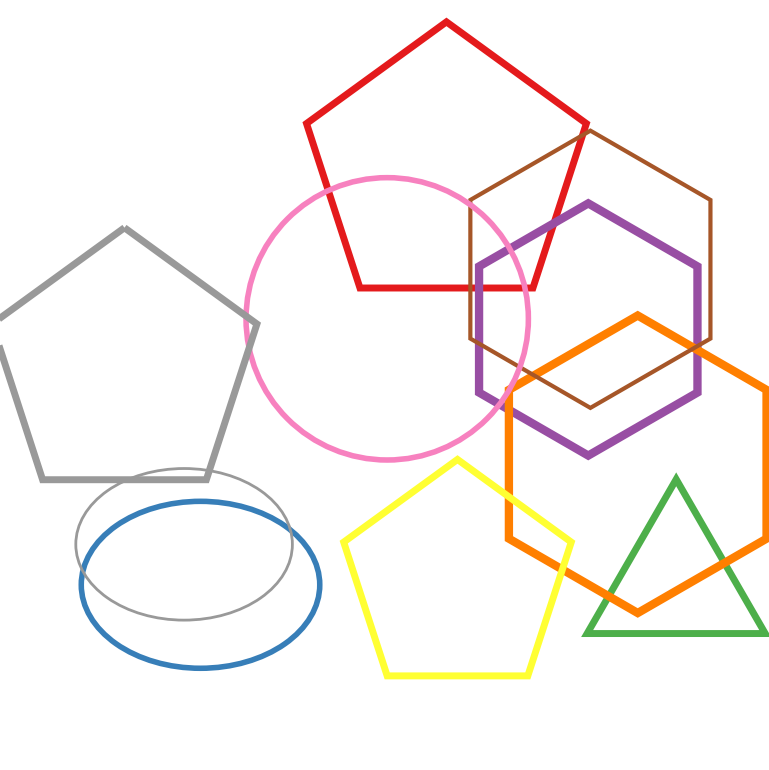[{"shape": "pentagon", "thickness": 2.5, "radius": 0.96, "center": [0.58, 0.781]}, {"shape": "oval", "thickness": 2, "radius": 0.77, "center": [0.26, 0.241]}, {"shape": "triangle", "thickness": 2.5, "radius": 0.67, "center": [0.878, 0.244]}, {"shape": "hexagon", "thickness": 3, "radius": 0.82, "center": [0.764, 0.572]}, {"shape": "hexagon", "thickness": 3, "radius": 0.97, "center": [0.828, 0.397]}, {"shape": "pentagon", "thickness": 2.5, "radius": 0.78, "center": [0.594, 0.248]}, {"shape": "hexagon", "thickness": 1.5, "radius": 0.9, "center": [0.767, 0.65]}, {"shape": "circle", "thickness": 2, "radius": 0.92, "center": [0.503, 0.586]}, {"shape": "oval", "thickness": 1, "radius": 0.7, "center": [0.239, 0.293]}, {"shape": "pentagon", "thickness": 2.5, "radius": 0.9, "center": [0.162, 0.523]}]